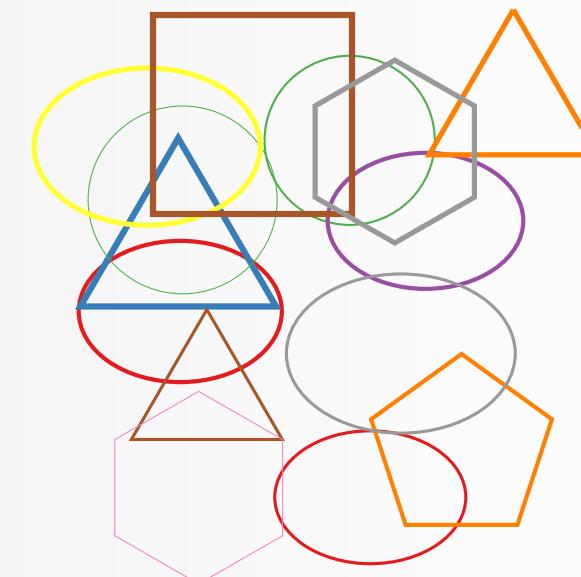[{"shape": "oval", "thickness": 1.5, "radius": 0.82, "center": [0.637, 0.138]}, {"shape": "oval", "thickness": 2, "radius": 0.87, "center": [0.31, 0.46]}, {"shape": "triangle", "thickness": 3, "radius": 0.97, "center": [0.307, 0.566]}, {"shape": "circle", "thickness": 0.5, "radius": 0.81, "center": [0.314, 0.653]}, {"shape": "circle", "thickness": 1, "radius": 0.73, "center": [0.602, 0.756]}, {"shape": "oval", "thickness": 2, "radius": 0.84, "center": [0.732, 0.617]}, {"shape": "pentagon", "thickness": 2, "radius": 0.82, "center": [0.794, 0.223]}, {"shape": "triangle", "thickness": 2.5, "radius": 0.84, "center": [0.883, 0.815]}, {"shape": "oval", "thickness": 2.5, "radius": 0.97, "center": [0.253, 0.745]}, {"shape": "square", "thickness": 3, "radius": 0.86, "center": [0.435, 0.801]}, {"shape": "triangle", "thickness": 1.5, "radius": 0.75, "center": [0.356, 0.313]}, {"shape": "hexagon", "thickness": 0.5, "radius": 0.83, "center": [0.342, 0.155]}, {"shape": "hexagon", "thickness": 2.5, "radius": 0.79, "center": [0.679, 0.737]}, {"shape": "oval", "thickness": 1.5, "radius": 0.98, "center": [0.69, 0.387]}]